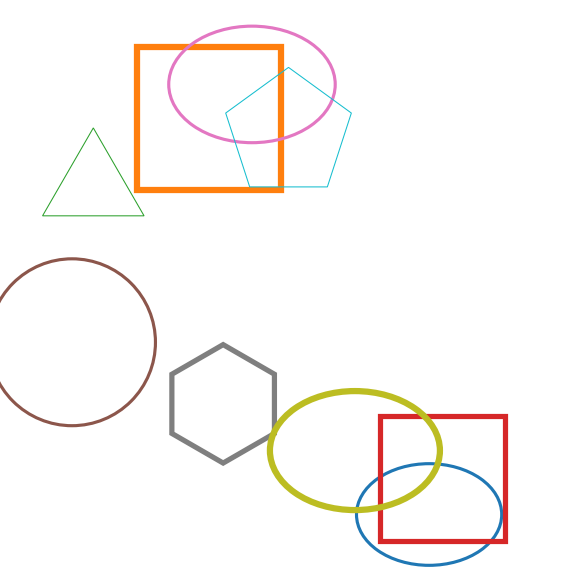[{"shape": "oval", "thickness": 1.5, "radius": 0.63, "center": [0.743, 0.108]}, {"shape": "square", "thickness": 3, "radius": 0.62, "center": [0.362, 0.794]}, {"shape": "triangle", "thickness": 0.5, "radius": 0.51, "center": [0.162, 0.676]}, {"shape": "square", "thickness": 2.5, "radius": 0.54, "center": [0.767, 0.17]}, {"shape": "circle", "thickness": 1.5, "radius": 0.72, "center": [0.125, 0.406]}, {"shape": "oval", "thickness": 1.5, "radius": 0.72, "center": [0.436, 0.853]}, {"shape": "hexagon", "thickness": 2.5, "radius": 0.51, "center": [0.386, 0.3]}, {"shape": "oval", "thickness": 3, "radius": 0.74, "center": [0.615, 0.219]}, {"shape": "pentagon", "thickness": 0.5, "radius": 0.57, "center": [0.5, 0.768]}]